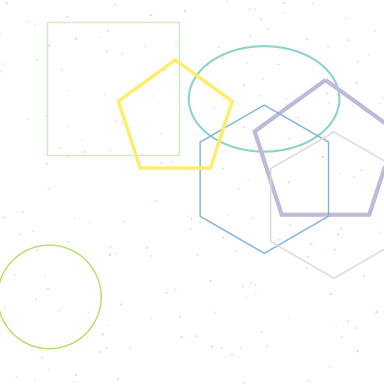[{"shape": "oval", "thickness": 1.5, "radius": 0.98, "center": [0.686, 0.743]}, {"shape": "pentagon", "thickness": 3, "radius": 0.97, "center": [0.845, 0.599]}, {"shape": "hexagon", "thickness": 1, "radius": 0.96, "center": [0.687, 0.535]}, {"shape": "circle", "thickness": 1, "radius": 0.67, "center": [0.128, 0.229]}, {"shape": "hexagon", "thickness": 1, "radius": 0.95, "center": [0.868, 0.467]}, {"shape": "square", "thickness": 1, "radius": 0.86, "center": [0.293, 0.77]}, {"shape": "pentagon", "thickness": 2.5, "radius": 0.78, "center": [0.455, 0.689]}]